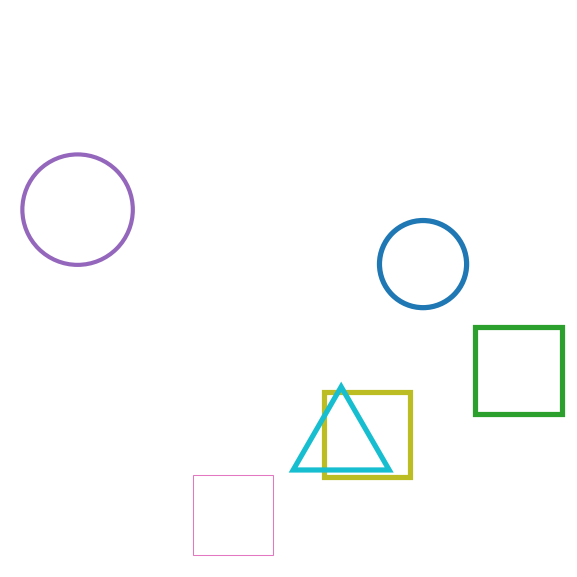[{"shape": "circle", "thickness": 2.5, "radius": 0.38, "center": [0.733, 0.542]}, {"shape": "square", "thickness": 2.5, "radius": 0.38, "center": [0.898, 0.357]}, {"shape": "circle", "thickness": 2, "radius": 0.48, "center": [0.134, 0.636]}, {"shape": "square", "thickness": 0.5, "radius": 0.35, "center": [0.404, 0.107]}, {"shape": "square", "thickness": 2.5, "radius": 0.37, "center": [0.636, 0.247]}, {"shape": "triangle", "thickness": 2.5, "radius": 0.48, "center": [0.591, 0.233]}]